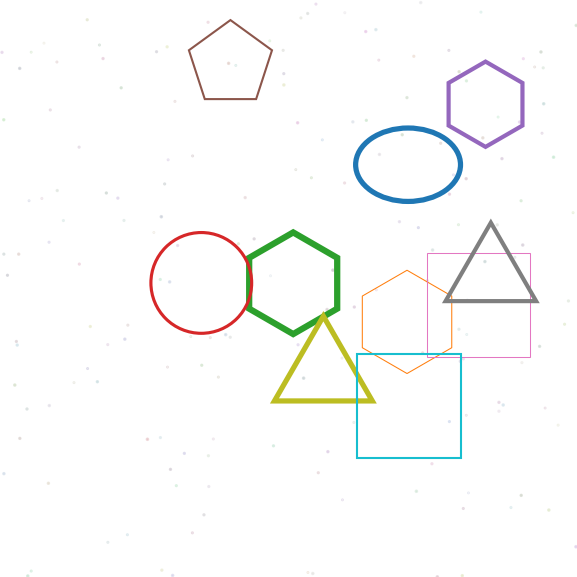[{"shape": "oval", "thickness": 2.5, "radius": 0.45, "center": [0.707, 0.714]}, {"shape": "hexagon", "thickness": 0.5, "radius": 0.45, "center": [0.705, 0.442]}, {"shape": "hexagon", "thickness": 3, "radius": 0.44, "center": [0.508, 0.509]}, {"shape": "circle", "thickness": 1.5, "radius": 0.44, "center": [0.349, 0.509]}, {"shape": "hexagon", "thickness": 2, "radius": 0.37, "center": [0.841, 0.819]}, {"shape": "pentagon", "thickness": 1, "radius": 0.38, "center": [0.399, 0.889]}, {"shape": "square", "thickness": 0.5, "radius": 0.45, "center": [0.829, 0.471]}, {"shape": "triangle", "thickness": 2, "radius": 0.45, "center": [0.85, 0.523]}, {"shape": "triangle", "thickness": 2.5, "radius": 0.49, "center": [0.56, 0.354]}, {"shape": "square", "thickness": 1, "radius": 0.45, "center": [0.708, 0.297]}]